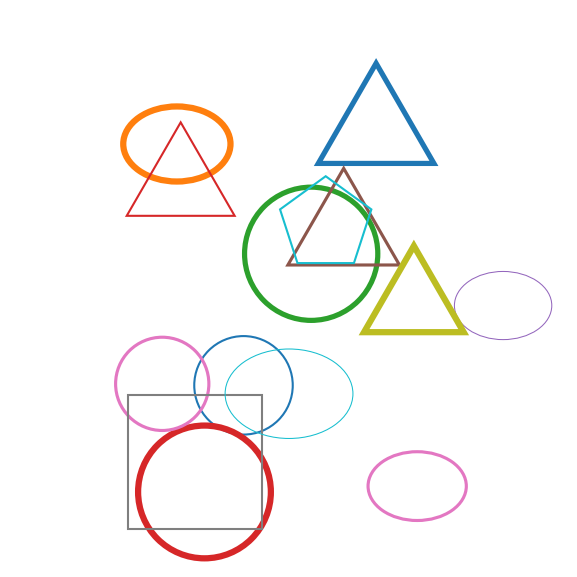[{"shape": "circle", "thickness": 1, "radius": 0.43, "center": [0.422, 0.332]}, {"shape": "triangle", "thickness": 2.5, "radius": 0.58, "center": [0.651, 0.774]}, {"shape": "oval", "thickness": 3, "radius": 0.46, "center": [0.306, 0.75]}, {"shape": "circle", "thickness": 2.5, "radius": 0.58, "center": [0.539, 0.56]}, {"shape": "circle", "thickness": 3, "radius": 0.57, "center": [0.354, 0.147]}, {"shape": "triangle", "thickness": 1, "radius": 0.54, "center": [0.313, 0.679]}, {"shape": "oval", "thickness": 0.5, "radius": 0.42, "center": [0.871, 0.47]}, {"shape": "triangle", "thickness": 1.5, "radius": 0.56, "center": [0.595, 0.596]}, {"shape": "circle", "thickness": 1.5, "radius": 0.4, "center": [0.281, 0.334]}, {"shape": "oval", "thickness": 1.5, "radius": 0.43, "center": [0.722, 0.157]}, {"shape": "square", "thickness": 1, "radius": 0.58, "center": [0.338, 0.199]}, {"shape": "triangle", "thickness": 3, "radius": 0.5, "center": [0.717, 0.474]}, {"shape": "pentagon", "thickness": 1, "radius": 0.42, "center": [0.564, 0.611]}, {"shape": "oval", "thickness": 0.5, "radius": 0.55, "center": [0.5, 0.317]}]